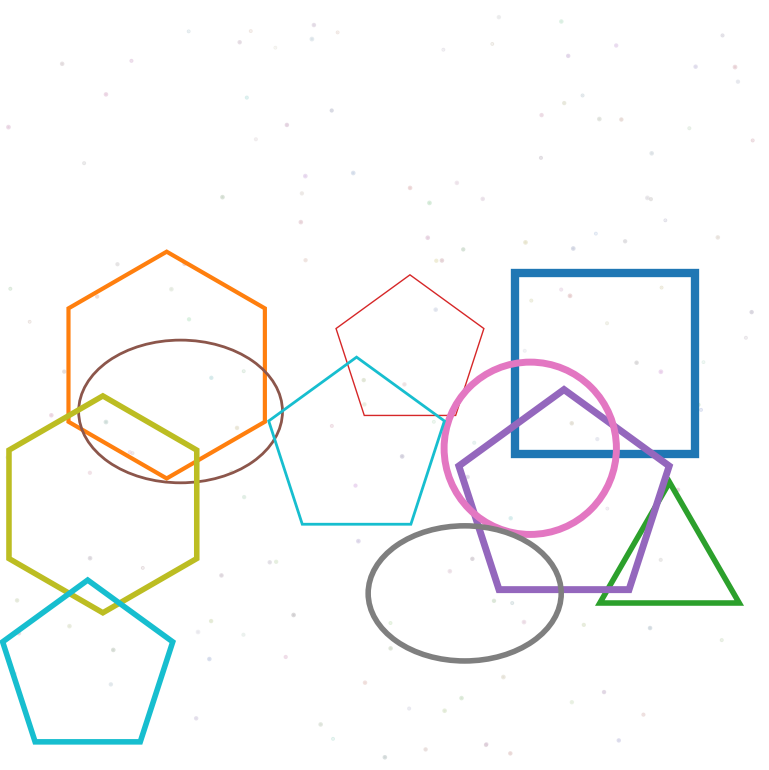[{"shape": "square", "thickness": 3, "radius": 0.59, "center": [0.786, 0.528]}, {"shape": "hexagon", "thickness": 1.5, "radius": 0.74, "center": [0.216, 0.526]}, {"shape": "triangle", "thickness": 2, "radius": 0.52, "center": [0.87, 0.269]}, {"shape": "pentagon", "thickness": 0.5, "radius": 0.5, "center": [0.532, 0.542]}, {"shape": "pentagon", "thickness": 2.5, "radius": 0.72, "center": [0.732, 0.35]}, {"shape": "oval", "thickness": 1, "radius": 0.66, "center": [0.234, 0.466]}, {"shape": "circle", "thickness": 2.5, "radius": 0.56, "center": [0.689, 0.418]}, {"shape": "oval", "thickness": 2, "radius": 0.63, "center": [0.603, 0.229]}, {"shape": "hexagon", "thickness": 2, "radius": 0.7, "center": [0.134, 0.345]}, {"shape": "pentagon", "thickness": 2, "radius": 0.58, "center": [0.114, 0.131]}, {"shape": "pentagon", "thickness": 1, "radius": 0.6, "center": [0.463, 0.416]}]